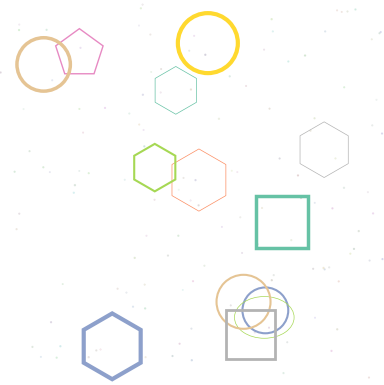[{"shape": "hexagon", "thickness": 0.5, "radius": 0.31, "center": [0.457, 0.765]}, {"shape": "square", "thickness": 2.5, "radius": 0.34, "center": [0.732, 0.424]}, {"shape": "hexagon", "thickness": 0.5, "radius": 0.4, "center": [0.517, 0.532]}, {"shape": "circle", "thickness": 1.5, "radius": 0.3, "center": [0.689, 0.194]}, {"shape": "hexagon", "thickness": 3, "radius": 0.43, "center": [0.291, 0.1]}, {"shape": "pentagon", "thickness": 1, "radius": 0.32, "center": [0.206, 0.861]}, {"shape": "oval", "thickness": 0.5, "radius": 0.39, "center": [0.686, 0.176]}, {"shape": "hexagon", "thickness": 1.5, "radius": 0.31, "center": [0.402, 0.565]}, {"shape": "circle", "thickness": 3, "radius": 0.39, "center": [0.54, 0.888]}, {"shape": "circle", "thickness": 1.5, "radius": 0.35, "center": [0.633, 0.216]}, {"shape": "circle", "thickness": 2.5, "radius": 0.35, "center": [0.113, 0.833]}, {"shape": "square", "thickness": 2, "radius": 0.32, "center": [0.651, 0.131]}, {"shape": "hexagon", "thickness": 0.5, "radius": 0.36, "center": [0.842, 0.611]}]